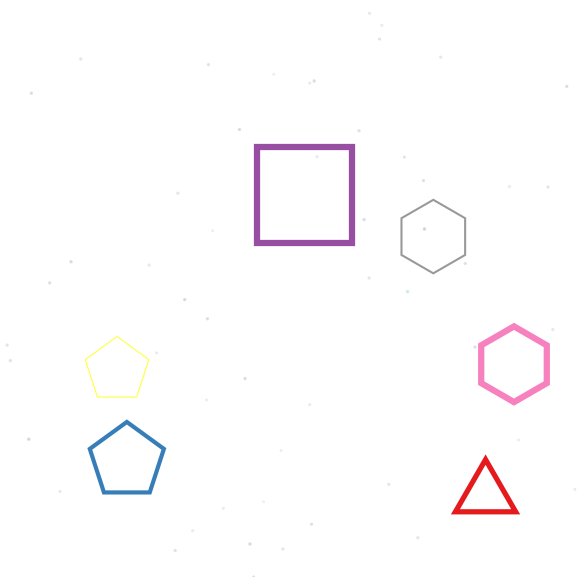[{"shape": "triangle", "thickness": 2.5, "radius": 0.3, "center": [0.841, 0.143]}, {"shape": "pentagon", "thickness": 2, "radius": 0.34, "center": [0.22, 0.201]}, {"shape": "square", "thickness": 3, "radius": 0.41, "center": [0.527, 0.662]}, {"shape": "pentagon", "thickness": 0.5, "radius": 0.29, "center": [0.203, 0.359]}, {"shape": "hexagon", "thickness": 3, "radius": 0.33, "center": [0.89, 0.368]}, {"shape": "hexagon", "thickness": 1, "radius": 0.32, "center": [0.75, 0.589]}]